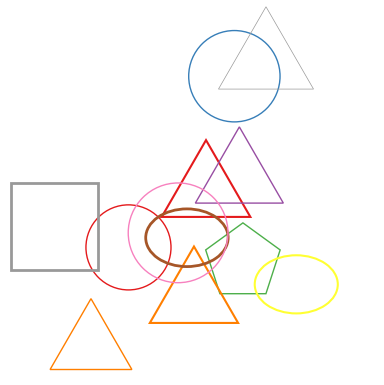[{"shape": "triangle", "thickness": 1.5, "radius": 0.66, "center": [0.535, 0.503]}, {"shape": "circle", "thickness": 1, "radius": 0.55, "center": [0.334, 0.357]}, {"shape": "circle", "thickness": 1, "radius": 0.59, "center": [0.609, 0.802]}, {"shape": "pentagon", "thickness": 1, "radius": 0.51, "center": [0.631, 0.319]}, {"shape": "triangle", "thickness": 1, "radius": 0.66, "center": [0.622, 0.538]}, {"shape": "triangle", "thickness": 1, "radius": 0.61, "center": [0.236, 0.102]}, {"shape": "triangle", "thickness": 1.5, "radius": 0.66, "center": [0.504, 0.227]}, {"shape": "oval", "thickness": 1.5, "radius": 0.54, "center": [0.77, 0.261]}, {"shape": "oval", "thickness": 2, "radius": 0.54, "center": [0.486, 0.382]}, {"shape": "circle", "thickness": 1, "radius": 0.65, "center": [0.463, 0.395]}, {"shape": "square", "thickness": 2, "radius": 0.56, "center": [0.142, 0.412]}, {"shape": "triangle", "thickness": 0.5, "radius": 0.71, "center": [0.691, 0.84]}]